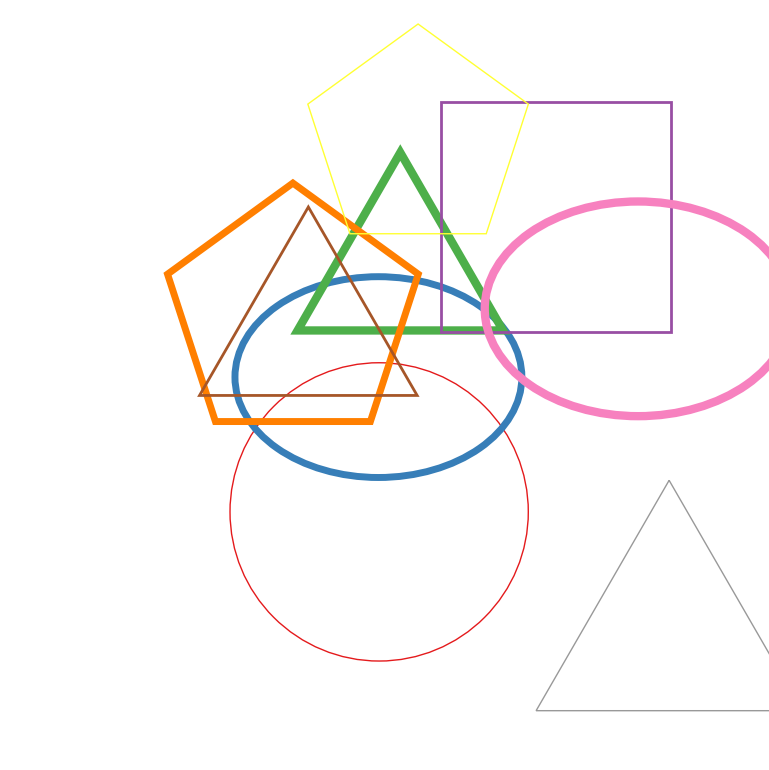[{"shape": "circle", "thickness": 0.5, "radius": 0.97, "center": [0.492, 0.335]}, {"shape": "oval", "thickness": 2.5, "radius": 0.93, "center": [0.491, 0.51]}, {"shape": "triangle", "thickness": 3, "radius": 0.77, "center": [0.52, 0.648]}, {"shape": "square", "thickness": 1, "radius": 0.75, "center": [0.722, 0.718]}, {"shape": "pentagon", "thickness": 2.5, "radius": 0.86, "center": [0.38, 0.591]}, {"shape": "pentagon", "thickness": 0.5, "radius": 0.75, "center": [0.543, 0.818]}, {"shape": "triangle", "thickness": 1, "radius": 0.82, "center": [0.4, 0.568]}, {"shape": "oval", "thickness": 3, "radius": 1.0, "center": [0.829, 0.599]}, {"shape": "triangle", "thickness": 0.5, "radius": 1.0, "center": [0.869, 0.177]}]